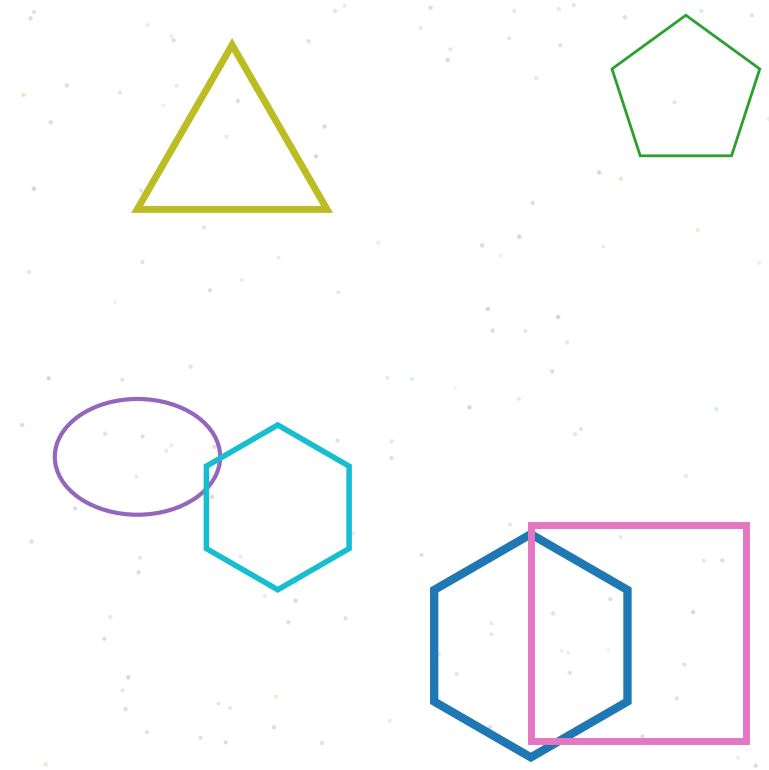[{"shape": "hexagon", "thickness": 3, "radius": 0.72, "center": [0.689, 0.161]}, {"shape": "pentagon", "thickness": 1, "radius": 0.5, "center": [0.891, 0.879]}, {"shape": "oval", "thickness": 1.5, "radius": 0.54, "center": [0.179, 0.407]}, {"shape": "square", "thickness": 2.5, "radius": 0.7, "center": [0.829, 0.178]}, {"shape": "triangle", "thickness": 2.5, "radius": 0.71, "center": [0.301, 0.799]}, {"shape": "hexagon", "thickness": 2, "radius": 0.53, "center": [0.361, 0.341]}]